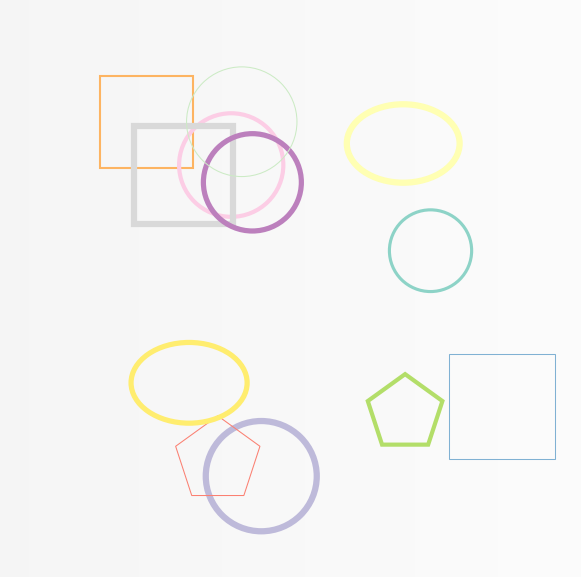[{"shape": "circle", "thickness": 1.5, "radius": 0.35, "center": [0.741, 0.565]}, {"shape": "oval", "thickness": 3, "radius": 0.49, "center": [0.694, 0.751]}, {"shape": "circle", "thickness": 3, "radius": 0.48, "center": [0.449, 0.175]}, {"shape": "pentagon", "thickness": 0.5, "radius": 0.38, "center": [0.375, 0.203]}, {"shape": "square", "thickness": 0.5, "radius": 0.45, "center": [0.864, 0.295]}, {"shape": "square", "thickness": 1, "radius": 0.4, "center": [0.251, 0.788]}, {"shape": "pentagon", "thickness": 2, "radius": 0.34, "center": [0.697, 0.284]}, {"shape": "circle", "thickness": 2, "radius": 0.45, "center": [0.398, 0.713]}, {"shape": "square", "thickness": 3, "radius": 0.43, "center": [0.315, 0.696]}, {"shape": "circle", "thickness": 2.5, "radius": 0.42, "center": [0.434, 0.683]}, {"shape": "circle", "thickness": 0.5, "radius": 0.47, "center": [0.416, 0.788]}, {"shape": "oval", "thickness": 2.5, "radius": 0.5, "center": [0.325, 0.336]}]